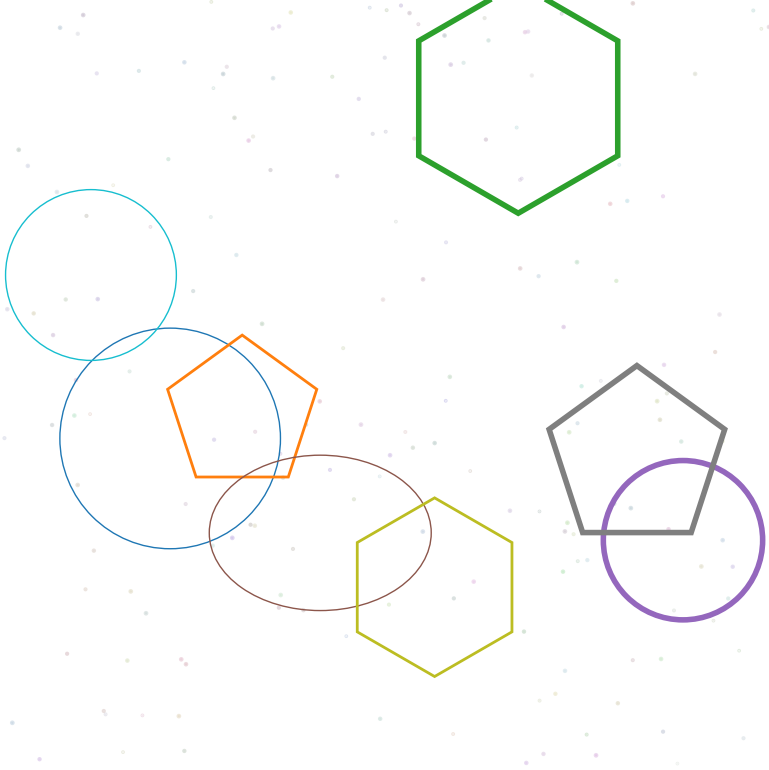[{"shape": "circle", "thickness": 0.5, "radius": 0.72, "center": [0.221, 0.431]}, {"shape": "pentagon", "thickness": 1, "radius": 0.51, "center": [0.315, 0.463]}, {"shape": "hexagon", "thickness": 2, "radius": 0.75, "center": [0.673, 0.872]}, {"shape": "circle", "thickness": 2, "radius": 0.52, "center": [0.887, 0.298]}, {"shape": "oval", "thickness": 0.5, "radius": 0.72, "center": [0.416, 0.308]}, {"shape": "pentagon", "thickness": 2, "radius": 0.6, "center": [0.827, 0.405]}, {"shape": "hexagon", "thickness": 1, "radius": 0.58, "center": [0.564, 0.237]}, {"shape": "circle", "thickness": 0.5, "radius": 0.55, "center": [0.118, 0.643]}]